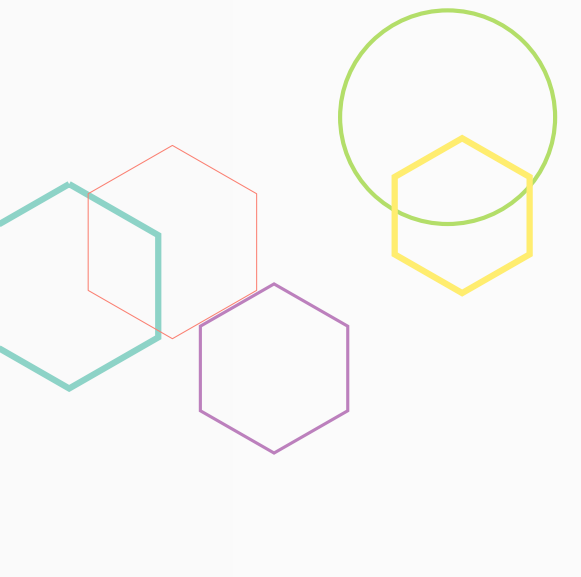[{"shape": "hexagon", "thickness": 3, "radius": 0.88, "center": [0.119, 0.503]}, {"shape": "hexagon", "thickness": 0.5, "radius": 0.84, "center": [0.297, 0.58]}, {"shape": "circle", "thickness": 2, "radius": 0.92, "center": [0.77, 0.796]}, {"shape": "hexagon", "thickness": 1.5, "radius": 0.73, "center": [0.471, 0.361]}, {"shape": "hexagon", "thickness": 3, "radius": 0.67, "center": [0.795, 0.626]}]